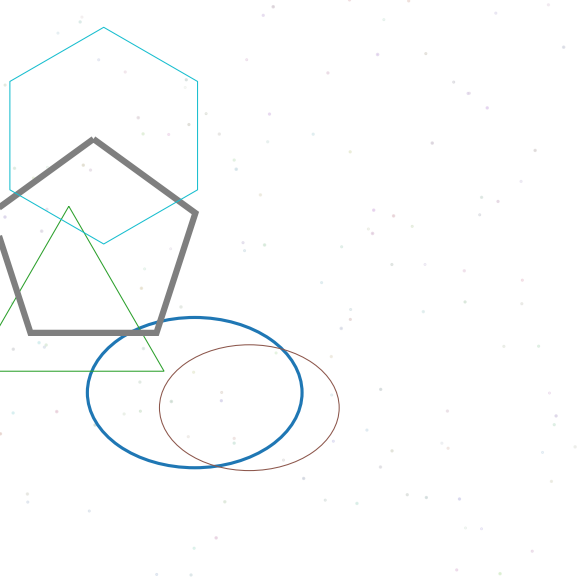[{"shape": "oval", "thickness": 1.5, "radius": 0.93, "center": [0.337, 0.319]}, {"shape": "triangle", "thickness": 0.5, "radius": 0.95, "center": [0.119, 0.452]}, {"shape": "oval", "thickness": 0.5, "radius": 0.78, "center": [0.432, 0.293]}, {"shape": "pentagon", "thickness": 3, "radius": 0.93, "center": [0.162, 0.573]}, {"shape": "hexagon", "thickness": 0.5, "radius": 0.94, "center": [0.18, 0.764]}]